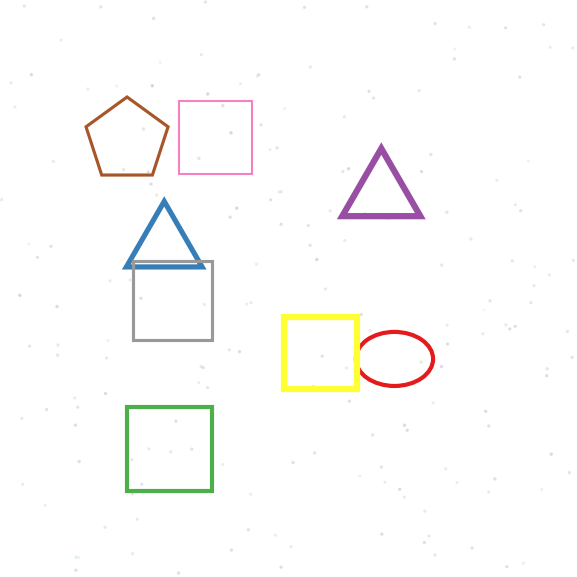[{"shape": "oval", "thickness": 2, "radius": 0.33, "center": [0.683, 0.378]}, {"shape": "triangle", "thickness": 2.5, "radius": 0.38, "center": [0.284, 0.575]}, {"shape": "square", "thickness": 2, "radius": 0.37, "center": [0.293, 0.222]}, {"shape": "triangle", "thickness": 3, "radius": 0.39, "center": [0.66, 0.664]}, {"shape": "square", "thickness": 3, "radius": 0.31, "center": [0.555, 0.388]}, {"shape": "pentagon", "thickness": 1.5, "radius": 0.37, "center": [0.22, 0.756]}, {"shape": "square", "thickness": 1, "radius": 0.32, "center": [0.373, 0.761]}, {"shape": "square", "thickness": 1.5, "radius": 0.34, "center": [0.299, 0.479]}]